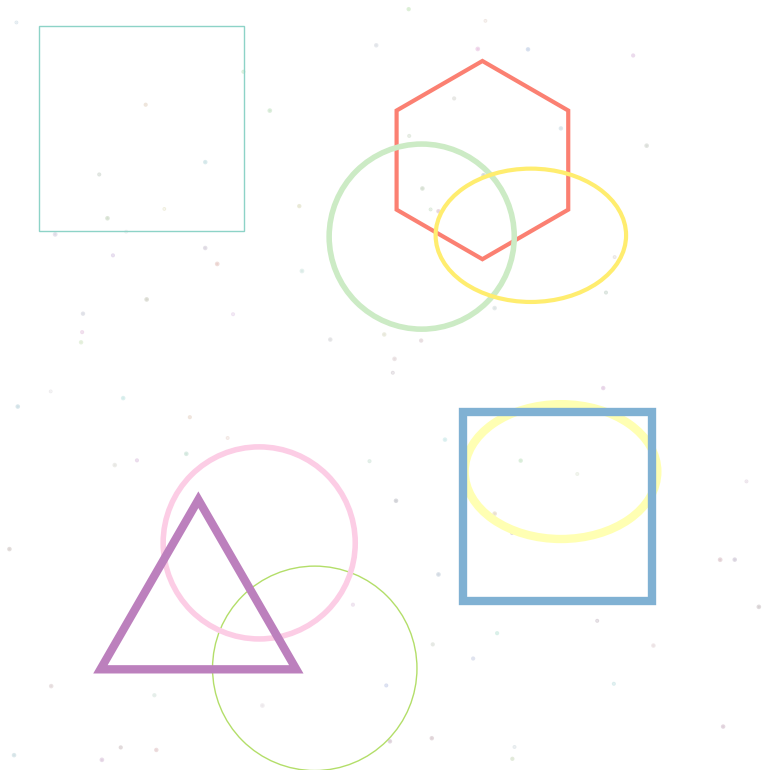[{"shape": "square", "thickness": 0.5, "radius": 0.67, "center": [0.183, 0.833]}, {"shape": "oval", "thickness": 3, "radius": 0.63, "center": [0.729, 0.388]}, {"shape": "hexagon", "thickness": 1.5, "radius": 0.64, "center": [0.627, 0.792]}, {"shape": "square", "thickness": 3, "radius": 0.62, "center": [0.724, 0.342]}, {"shape": "circle", "thickness": 0.5, "radius": 0.66, "center": [0.409, 0.132]}, {"shape": "circle", "thickness": 2, "radius": 0.62, "center": [0.337, 0.295]}, {"shape": "triangle", "thickness": 3, "radius": 0.73, "center": [0.258, 0.204]}, {"shape": "circle", "thickness": 2, "radius": 0.6, "center": [0.548, 0.693]}, {"shape": "oval", "thickness": 1.5, "radius": 0.62, "center": [0.689, 0.694]}]